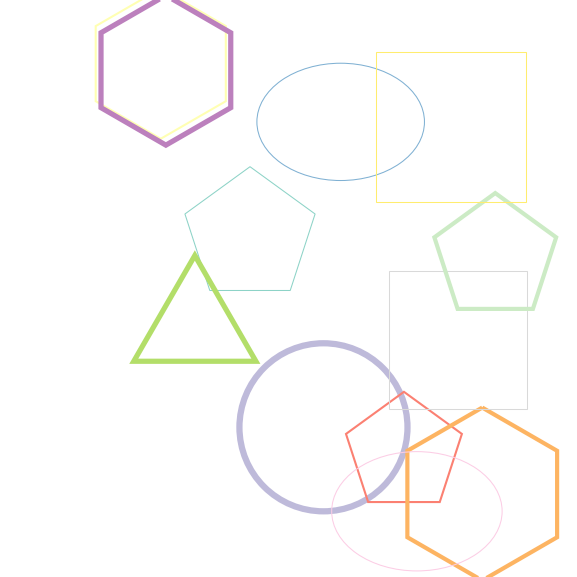[{"shape": "pentagon", "thickness": 0.5, "radius": 0.59, "center": [0.433, 0.592]}, {"shape": "hexagon", "thickness": 1, "radius": 0.65, "center": [0.278, 0.889]}, {"shape": "circle", "thickness": 3, "radius": 0.73, "center": [0.56, 0.259]}, {"shape": "pentagon", "thickness": 1, "radius": 0.53, "center": [0.699, 0.215]}, {"shape": "oval", "thickness": 0.5, "radius": 0.73, "center": [0.59, 0.788]}, {"shape": "hexagon", "thickness": 2, "radius": 0.75, "center": [0.835, 0.144]}, {"shape": "triangle", "thickness": 2.5, "radius": 0.61, "center": [0.337, 0.435]}, {"shape": "oval", "thickness": 0.5, "radius": 0.74, "center": [0.722, 0.114]}, {"shape": "square", "thickness": 0.5, "radius": 0.6, "center": [0.793, 0.411]}, {"shape": "hexagon", "thickness": 2.5, "radius": 0.65, "center": [0.287, 0.878]}, {"shape": "pentagon", "thickness": 2, "radius": 0.55, "center": [0.858, 0.554]}, {"shape": "square", "thickness": 0.5, "radius": 0.65, "center": [0.782, 0.779]}]